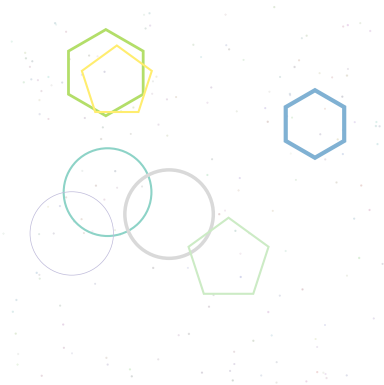[{"shape": "circle", "thickness": 1.5, "radius": 0.57, "center": [0.279, 0.501]}, {"shape": "circle", "thickness": 0.5, "radius": 0.54, "center": [0.186, 0.394]}, {"shape": "hexagon", "thickness": 3, "radius": 0.44, "center": [0.818, 0.678]}, {"shape": "hexagon", "thickness": 2, "radius": 0.56, "center": [0.275, 0.811]}, {"shape": "circle", "thickness": 2.5, "radius": 0.57, "center": [0.439, 0.444]}, {"shape": "pentagon", "thickness": 1.5, "radius": 0.55, "center": [0.594, 0.325]}, {"shape": "pentagon", "thickness": 1.5, "radius": 0.48, "center": [0.303, 0.786]}]